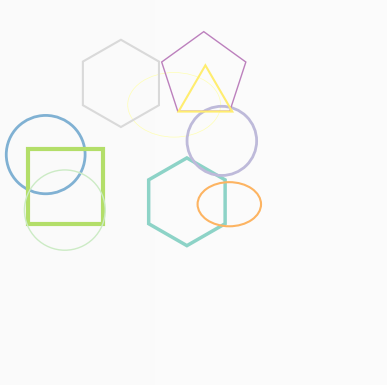[{"shape": "hexagon", "thickness": 2.5, "radius": 0.57, "center": [0.482, 0.476]}, {"shape": "oval", "thickness": 0.5, "radius": 0.6, "center": [0.449, 0.728]}, {"shape": "circle", "thickness": 2, "radius": 0.45, "center": [0.572, 0.634]}, {"shape": "circle", "thickness": 2, "radius": 0.51, "center": [0.118, 0.598]}, {"shape": "oval", "thickness": 1.5, "radius": 0.41, "center": [0.592, 0.47]}, {"shape": "square", "thickness": 3, "radius": 0.48, "center": [0.169, 0.516]}, {"shape": "hexagon", "thickness": 1.5, "radius": 0.57, "center": [0.312, 0.783]}, {"shape": "pentagon", "thickness": 1, "radius": 0.57, "center": [0.526, 0.804]}, {"shape": "circle", "thickness": 1, "radius": 0.52, "center": [0.167, 0.454]}, {"shape": "triangle", "thickness": 1.5, "radius": 0.4, "center": [0.53, 0.75]}]